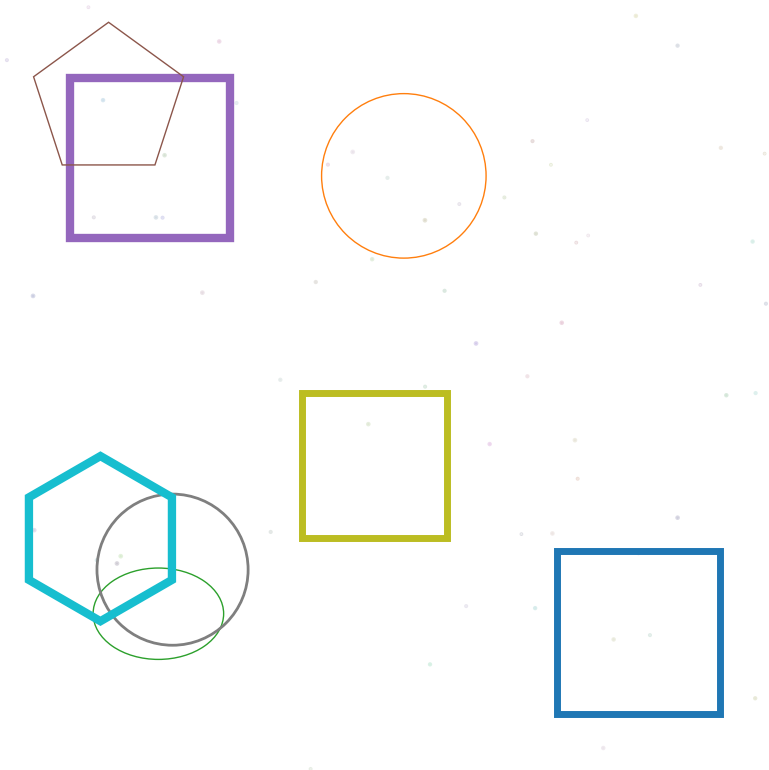[{"shape": "square", "thickness": 2.5, "radius": 0.53, "center": [0.829, 0.179]}, {"shape": "circle", "thickness": 0.5, "radius": 0.53, "center": [0.524, 0.772]}, {"shape": "oval", "thickness": 0.5, "radius": 0.42, "center": [0.206, 0.203]}, {"shape": "square", "thickness": 3, "radius": 0.52, "center": [0.195, 0.795]}, {"shape": "pentagon", "thickness": 0.5, "radius": 0.51, "center": [0.141, 0.869]}, {"shape": "circle", "thickness": 1, "radius": 0.49, "center": [0.224, 0.26]}, {"shape": "square", "thickness": 2.5, "radius": 0.47, "center": [0.487, 0.396]}, {"shape": "hexagon", "thickness": 3, "radius": 0.54, "center": [0.13, 0.3]}]